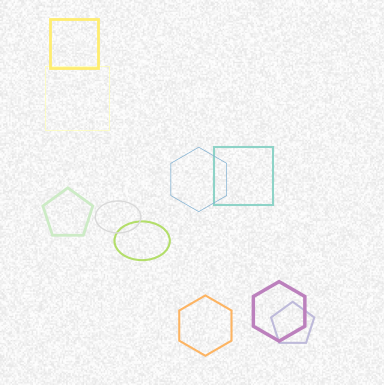[{"shape": "square", "thickness": 1.5, "radius": 0.38, "center": [0.633, 0.543]}, {"shape": "square", "thickness": 0.5, "radius": 0.42, "center": [0.199, 0.746]}, {"shape": "pentagon", "thickness": 1.5, "radius": 0.3, "center": [0.76, 0.157]}, {"shape": "hexagon", "thickness": 0.5, "radius": 0.42, "center": [0.516, 0.534]}, {"shape": "hexagon", "thickness": 1.5, "radius": 0.39, "center": [0.533, 0.154]}, {"shape": "oval", "thickness": 1.5, "radius": 0.36, "center": [0.369, 0.375]}, {"shape": "oval", "thickness": 1, "radius": 0.3, "center": [0.307, 0.437]}, {"shape": "hexagon", "thickness": 2.5, "radius": 0.39, "center": [0.725, 0.191]}, {"shape": "pentagon", "thickness": 2, "radius": 0.34, "center": [0.176, 0.444]}, {"shape": "square", "thickness": 2, "radius": 0.31, "center": [0.192, 0.887]}]